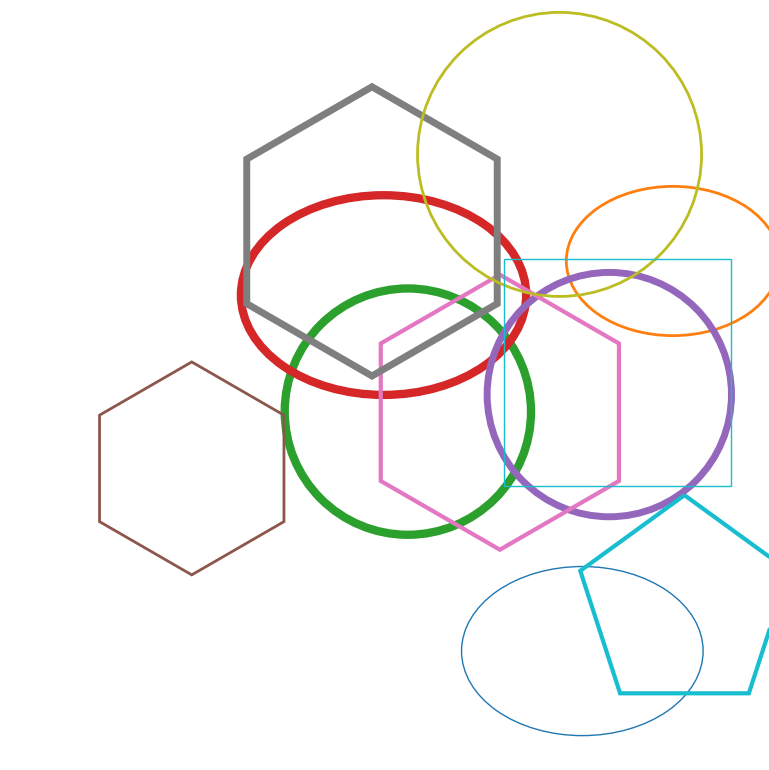[{"shape": "oval", "thickness": 0.5, "radius": 0.78, "center": [0.756, 0.154]}, {"shape": "oval", "thickness": 1, "radius": 0.69, "center": [0.874, 0.661]}, {"shape": "circle", "thickness": 3, "radius": 0.8, "center": [0.53, 0.465]}, {"shape": "oval", "thickness": 3, "radius": 0.93, "center": [0.498, 0.617]}, {"shape": "circle", "thickness": 2.5, "radius": 0.79, "center": [0.791, 0.488]}, {"shape": "hexagon", "thickness": 1, "radius": 0.69, "center": [0.249, 0.392]}, {"shape": "hexagon", "thickness": 1.5, "radius": 0.89, "center": [0.649, 0.465]}, {"shape": "hexagon", "thickness": 2.5, "radius": 0.94, "center": [0.483, 0.7]}, {"shape": "circle", "thickness": 1, "radius": 0.92, "center": [0.727, 0.799]}, {"shape": "square", "thickness": 0.5, "radius": 0.74, "center": [0.802, 0.516]}, {"shape": "pentagon", "thickness": 1.5, "radius": 0.71, "center": [0.889, 0.215]}]